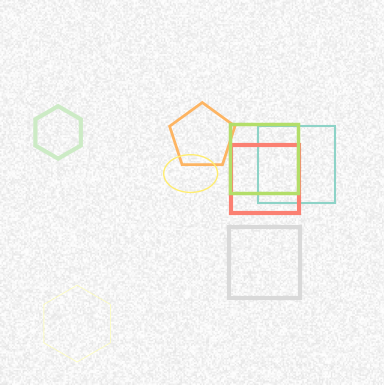[{"shape": "square", "thickness": 1.5, "radius": 0.5, "center": [0.77, 0.573]}, {"shape": "hexagon", "thickness": 0.5, "radius": 0.5, "center": [0.2, 0.159]}, {"shape": "square", "thickness": 3, "radius": 0.44, "center": [0.689, 0.536]}, {"shape": "pentagon", "thickness": 2, "radius": 0.45, "center": [0.525, 0.644]}, {"shape": "square", "thickness": 2.5, "radius": 0.44, "center": [0.687, 0.589]}, {"shape": "square", "thickness": 3, "radius": 0.46, "center": [0.686, 0.318]}, {"shape": "hexagon", "thickness": 3, "radius": 0.34, "center": [0.151, 0.656]}, {"shape": "oval", "thickness": 1, "radius": 0.35, "center": [0.495, 0.549]}]